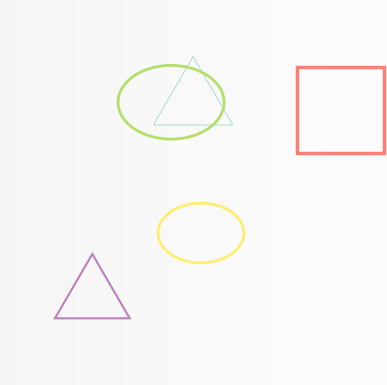[{"shape": "triangle", "thickness": 0.5, "radius": 0.59, "center": [0.498, 0.735]}, {"shape": "square", "thickness": 2.5, "radius": 0.56, "center": [0.879, 0.715]}, {"shape": "oval", "thickness": 2, "radius": 0.68, "center": [0.442, 0.734]}, {"shape": "triangle", "thickness": 1.5, "radius": 0.56, "center": [0.238, 0.229]}, {"shape": "oval", "thickness": 2, "radius": 0.55, "center": [0.519, 0.395]}]